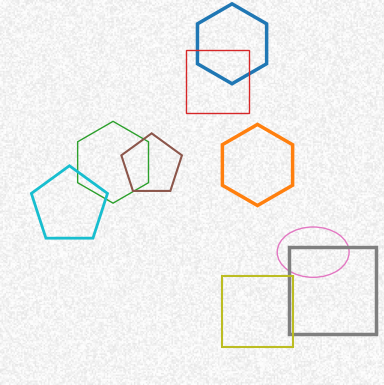[{"shape": "hexagon", "thickness": 2.5, "radius": 0.52, "center": [0.603, 0.886]}, {"shape": "hexagon", "thickness": 2.5, "radius": 0.53, "center": [0.669, 0.571]}, {"shape": "hexagon", "thickness": 1, "radius": 0.53, "center": [0.294, 0.579]}, {"shape": "square", "thickness": 1, "radius": 0.41, "center": [0.565, 0.788]}, {"shape": "pentagon", "thickness": 1.5, "radius": 0.41, "center": [0.394, 0.571]}, {"shape": "oval", "thickness": 1, "radius": 0.47, "center": [0.813, 0.345]}, {"shape": "square", "thickness": 2.5, "radius": 0.57, "center": [0.863, 0.246]}, {"shape": "square", "thickness": 1.5, "radius": 0.46, "center": [0.668, 0.191]}, {"shape": "pentagon", "thickness": 2, "radius": 0.52, "center": [0.18, 0.465]}]